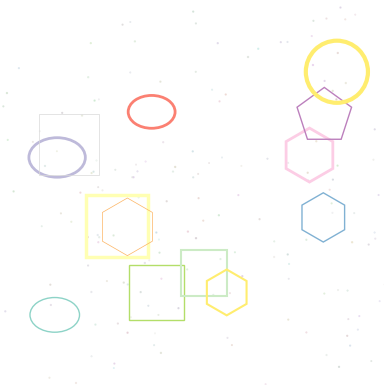[{"shape": "oval", "thickness": 1, "radius": 0.32, "center": [0.142, 0.182]}, {"shape": "square", "thickness": 2.5, "radius": 0.4, "center": [0.304, 0.414]}, {"shape": "oval", "thickness": 2, "radius": 0.37, "center": [0.148, 0.591]}, {"shape": "oval", "thickness": 2, "radius": 0.3, "center": [0.394, 0.709]}, {"shape": "hexagon", "thickness": 1, "radius": 0.32, "center": [0.84, 0.435]}, {"shape": "hexagon", "thickness": 0.5, "radius": 0.37, "center": [0.331, 0.411]}, {"shape": "square", "thickness": 1, "radius": 0.36, "center": [0.406, 0.24]}, {"shape": "hexagon", "thickness": 2, "radius": 0.35, "center": [0.804, 0.597]}, {"shape": "square", "thickness": 0.5, "radius": 0.39, "center": [0.179, 0.624]}, {"shape": "pentagon", "thickness": 1, "radius": 0.37, "center": [0.842, 0.698]}, {"shape": "square", "thickness": 1.5, "radius": 0.3, "center": [0.53, 0.292]}, {"shape": "circle", "thickness": 3, "radius": 0.4, "center": [0.875, 0.814]}, {"shape": "hexagon", "thickness": 1.5, "radius": 0.3, "center": [0.589, 0.24]}]